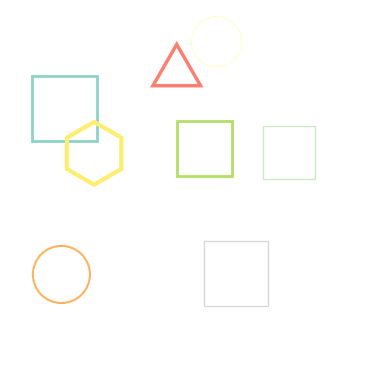[{"shape": "square", "thickness": 2, "radius": 0.42, "center": [0.167, 0.718]}, {"shape": "circle", "thickness": 0.5, "radius": 0.33, "center": [0.563, 0.892]}, {"shape": "triangle", "thickness": 2.5, "radius": 0.36, "center": [0.459, 0.813]}, {"shape": "circle", "thickness": 1.5, "radius": 0.37, "center": [0.16, 0.287]}, {"shape": "square", "thickness": 2, "radius": 0.36, "center": [0.532, 0.615]}, {"shape": "square", "thickness": 1, "radius": 0.42, "center": [0.614, 0.289]}, {"shape": "square", "thickness": 1, "radius": 0.34, "center": [0.75, 0.603]}, {"shape": "hexagon", "thickness": 3, "radius": 0.41, "center": [0.244, 0.602]}]